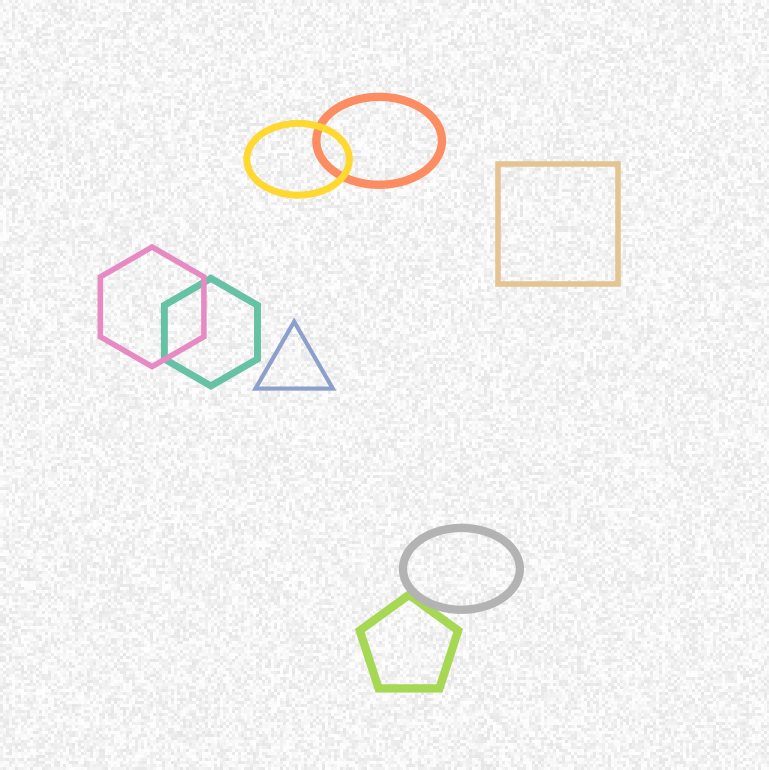[{"shape": "hexagon", "thickness": 2.5, "radius": 0.35, "center": [0.274, 0.569]}, {"shape": "oval", "thickness": 3, "radius": 0.41, "center": [0.492, 0.817]}, {"shape": "triangle", "thickness": 1.5, "radius": 0.29, "center": [0.382, 0.524]}, {"shape": "hexagon", "thickness": 2, "radius": 0.39, "center": [0.198, 0.602]}, {"shape": "pentagon", "thickness": 3, "radius": 0.34, "center": [0.531, 0.16]}, {"shape": "oval", "thickness": 2.5, "radius": 0.33, "center": [0.387, 0.793]}, {"shape": "square", "thickness": 2, "radius": 0.39, "center": [0.724, 0.71]}, {"shape": "oval", "thickness": 3, "radius": 0.38, "center": [0.599, 0.261]}]